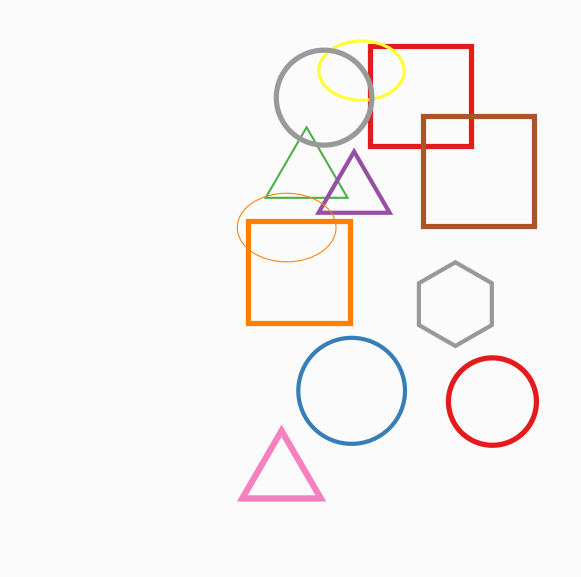[{"shape": "square", "thickness": 2.5, "radius": 0.43, "center": [0.723, 0.833]}, {"shape": "circle", "thickness": 2.5, "radius": 0.38, "center": [0.847, 0.304]}, {"shape": "circle", "thickness": 2, "radius": 0.46, "center": [0.605, 0.322]}, {"shape": "triangle", "thickness": 1, "radius": 0.41, "center": [0.527, 0.697]}, {"shape": "triangle", "thickness": 2, "radius": 0.35, "center": [0.609, 0.666]}, {"shape": "oval", "thickness": 0.5, "radius": 0.42, "center": [0.493, 0.605]}, {"shape": "square", "thickness": 2.5, "radius": 0.44, "center": [0.514, 0.528]}, {"shape": "oval", "thickness": 1.5, "radius": 0.37, "center": [0.622, 0.877]}, {"shape": "square", "thickness": 2.5, "radius": 0.48, "center": [0.824, 0.704]}, {"shape": "triangle", "thickness": 3, "radius": 0.39, "center": [0.484, 0.175]}, {"shape": "hexagon", "thickness": 2, "radius": 0.36, "center": [0.783, 0.473]}, {"shape": "circle", "thickness": 2.5, "radius": 0.41, "center": [0.558, 0.83]}]